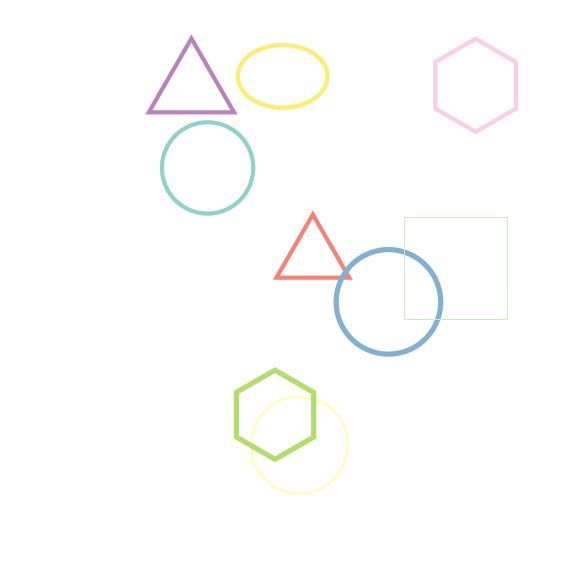[{"shape": "circle", "thickness": 2, "radius": 0.4, "center": [0.359, 0.708]}, {"shape": "circle", "thickness": 1, "radius": 0.42, "center": [0.519, 0.228]}, {"shape": "triangle", "thickness": 2, "radius": 0.36, "center": [0.542, 0.555]}, {"shape": "circle", "thickness": 2.5, "radius": 0.45, "center": [0.673, 0.476]}, {"shape": "hexagon", "thickness": 2.5, "radius": 0.39, "center": [0.476, 0.281]}, {"shape": "hexagon", "thickness": 2, "radius": 0.4, "center": [0.824, 0.851]}, {"shape": "triangle", "thickness": 2, "radius": 0.43, "center": [0.331, 0.847]}, {"shape": "square", "thickness": 0.5, "radius": 0.44, "center": [0.789, 0.535]}, {"shape": "oval", "thickness": 2, "radius": 0.39, "center": [0.49, 0.867]}]